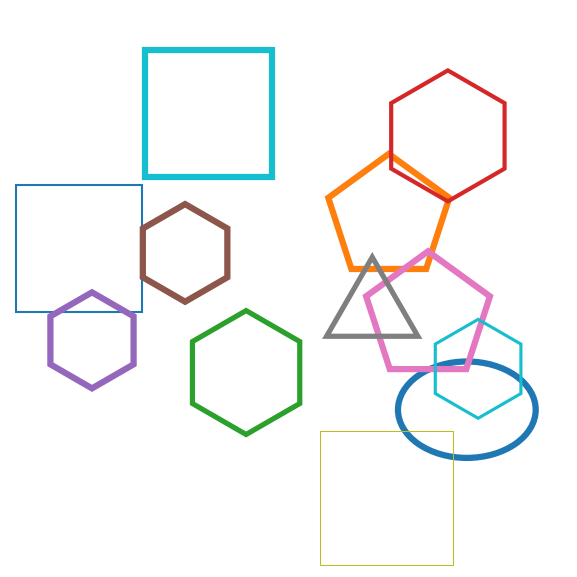[{"shape": "oval", "thickness": 3, "radius": 0.6, "center": [0.808, 0.29]}, {"shape": "square", "thickness": 1, "radius": 0.55, "center": [0.137, 0.57]}, {"shape": "pentagon", "thickness": 3, "radius": 0.55, "center": [0.673, 0.622]}, {"shape": "hexagon", "thickness": 2.5, "radius": 0.54, "center": [0.426, 0.354]}, {"shape": "hexagon", "thickness": 2, "radius": 0.57, "center": [0.776, 0.764]}, {"shape": "hexagon", "thickness": 3, "radius": 0.42, "center": [0.159, 0.41]}, {"shape": "hexagon", "thickness": 3, "radius": 0.42, "center": [0.321, 0.561]}, {"shape": "pentagon", "thickness": 3, "radius": 0.56, "center": [0.741, 0.451]}, {"shape": "triangle", "thickness": 2.5, "radius": 0.46, "center": [0.645, 0.463]}, {"shape": "square", "thickness": 0.5, "radius": 0.58, "center": [0.669, 0.137]}, {"shape": "square", "thickness": 3, "radius": 0.55, "center": [0.361, 0.803]}, {"shape": "hexagon", "thickness": 1.5, "radius": 0.43, "center": [0.828, 0.36]}]